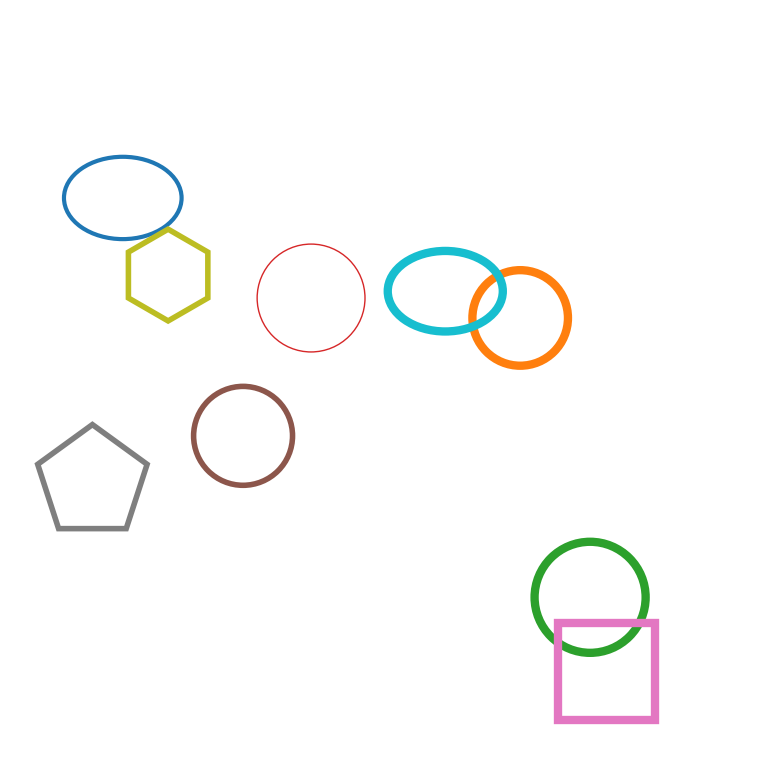[{"shape": "oval", "thickness": 1.5, "radius": 0.38, "center": [0.159, 0.743]}, {"shape": "circle", "thickness": 3, "radius": 0.31, "center": [0.676, 0.587]}, {"shape": "circle", "thickness": 3, "radius": 0.36, "center": [0.766, 0.224]}, {"shape": "circle", "thickness": 0.5, "radius": 0.35, "center": [0.404, 0.613]}, {"shape": "circle", "thickness": 2, "radius": 0.32, "center": [0.316, 0.434]}, {"shape": "square", "thickness": 3, "radius": 0.31, "center": [0.788, 0.128]}, {"shape": "pentagon", "thickness": 2, "radius": 0.37, "center": [0.12, 0.374]}, {"shape": "hexagon", "thickness": 2, "radius": 0.3, "center": [0.218, 0.643]}, {"shape": "oval", "thickness": 3, "radius": 0.37, "center": [0.578, 0.622]}]